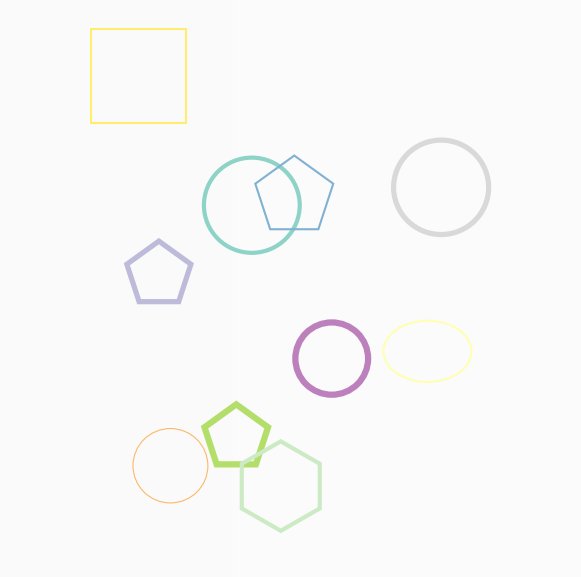[{"shape": "circle", "thickness": 2, "radius": 0.41, "center": [0.433, 0.644]}, {"shape": "oval", "thickness": 1, "radius": 0.38, "center": [0.735, 0.391]}, {"shape": "pentagon", "thickness": 2.5, "radius": 0.29, "center": [0.273, 0.524]}, {"shape": "pentagon", "thickness": 1, "radius": 0.35, "center": [0.506, 0.659]}, {"shape": "circle", "thickness": 0.5, "radius": 0.32, "center": [0.293, 0.193]}, {"shape": "pentagon", "thickness": 3, "radius": 0.29, "center": [0.406, 0.242]}, {"shape": "circle", "thickness": 2.5, "radius": 0.41, "center": [0.759, 0.675]}, {"shape": "circle", "thickness": 3, "radius": 0.31, "center": [0.571, 0.378]}, {"shape": "hexagon", "thickness": 2, "radius": 0.39, "center": [0.483, 0.157]}, {"shape": "square", "thickness": 1, "radius": 0.41, "center": [0.239, 0.868]}]